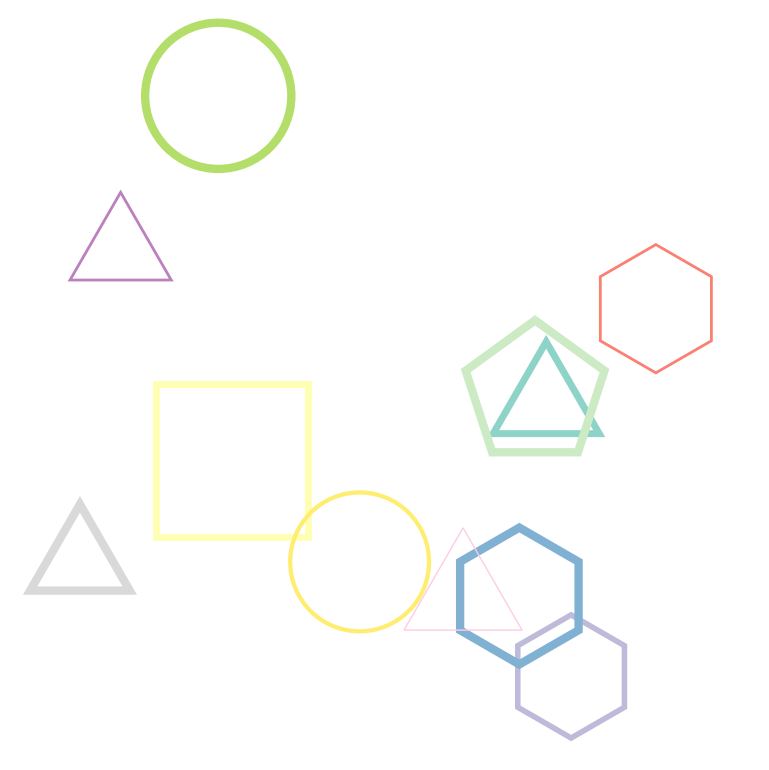[{"shape": "triangle", "thickness": 2.5, "radius": 0.4, "center": [0.709, 0.477]}, {"shape": "square", "thickness": 2.5, "radius": 0.5, "center": [0.302, 0.402]}, {"shape": "hexagon", "thickness": 2, "radius": 0.4, "center": [0.742, 0.122]}, {"shape": "hexagon", "thickness": 1, "radius": 0.42, "center": [0.852, 0.599]}, {"shape": "hexagon", "thickness": 3, "radius": 0.44, "center": [0.674, 0.226]}, {"shape": "circle", "thickness": 3, "radius": 0.47, "center": [0.283, 0.876]}, {"shape": "triangle", "thickness": 0.5, "radius": 0.44, "center": [0.601, 0.226]}, {"shape": "triangle", "thickness": 3, "radius": 0.37, "center": [0.104, 0.27]}, {"shape": "triangle", "thickness": 1, "radius": 0.38, "center": [0.157, 0.674]}, {"shape": "pentagon", "thickness": 3, "radius": 0.47, "center": [0.695, 0.489]}, {"shape": "circle", "thickness": 1.5, "radius": 0.45, "center": [0.467, 0.27]}]